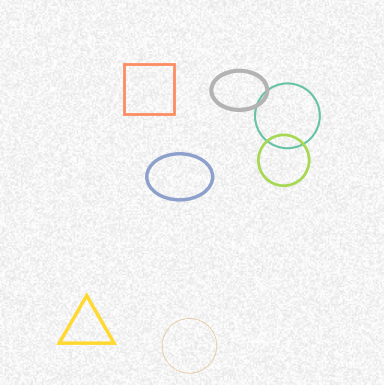[{"shape": "circle", "thickness": 1.5, "radius": 0.42, "center": [0.747, 0.699]}, {"shape": "square", "thickness": 2, "radius": 0.33, "center": [0.388, 0.769]}, {"shape": "oval", "thickness": 2.5, "radius": 0.43, "center": [0.467, 0.541]}, {"shape": "circle", "thickness": 2, "radius": 0.33, "center": [0.737, 0.584]}, {"shape": "triangle", "thickness": 2.5, "radius": 0.41, "center": [0.225, 0.15]}, {"shape": "circle", "thickness": 0.5, "radius": 0.36, "center": [0.492, 0.102]}, {"shape": "oval", "thickness": 3, "radius": 0.36, "center": [0.622, 0.765]}]